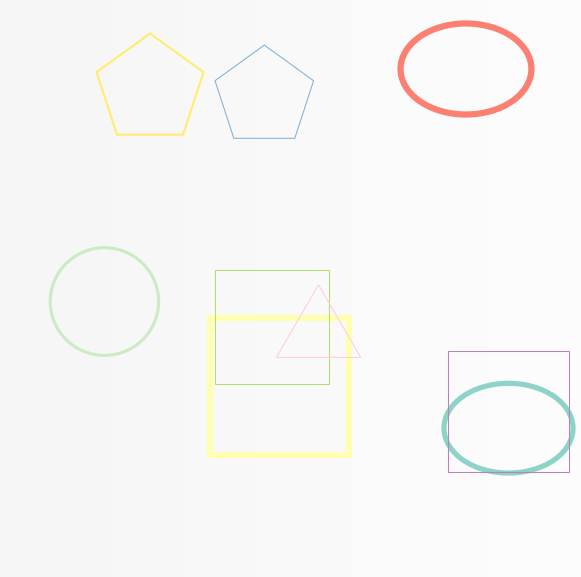[{"shape": "oval", "thickness": 2.5, "radius": 0.56, "center": [0.875, 0.258]}, {"shape": "square", "thickness": 3, "radius": 0.59, "center": [0.481, 0.33]}, {"shape": "oval", "thickness": 3, "radius": 0.56, "center": [0.802, 0.88]}, {"shape": "pentagon", "thickness": 0.5, "radius": 0.45, "center": [0.455, 0.832]}, {"shape": "square", "thickness": 0.5, "radius": 0.49, "center": [0.468, 0.433]}, {"shape": "triangle", "thickness": 0.5, "radius": 0.42, "center": [0.548, 0.422]}, {"shape": "square", "thickness": 0.5, "radius": 0.52, "center": [0.874, 0.287]}, {"shape": "circle", "thickness": 1.5, "radius": 0.47, "center": [0.18, 0.477]}, {"shape": "pentagon", "thickness": 1, "radius": 0.48, "center": [0.258, 0.844]}]